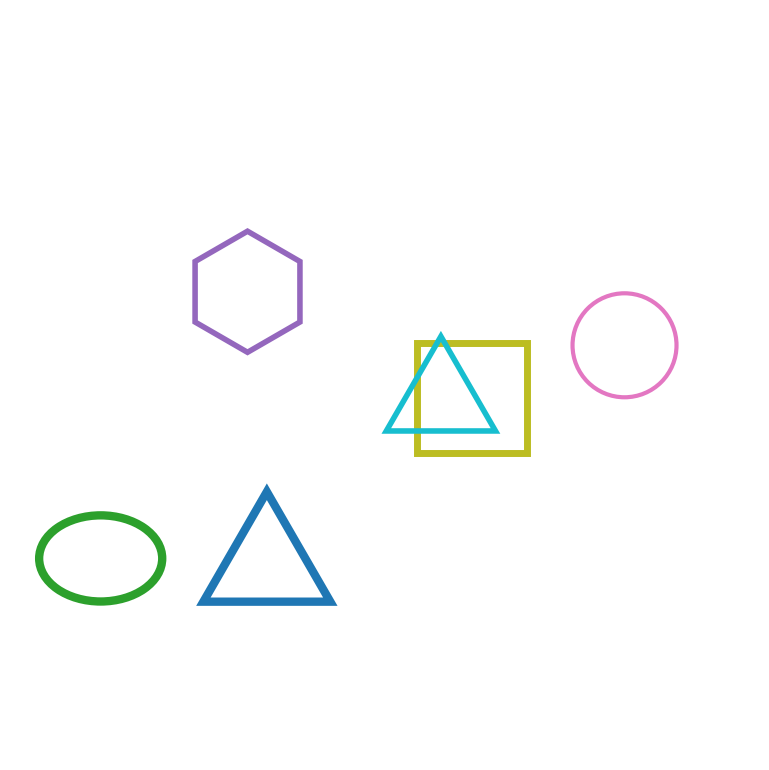[{"shape": "triangle", "thickness": 3, "radius": 0.48, "center": [0.347, 0.266]}, {"shape": "oval", "thickness": 3, "radius": 0.4, "center": [0.131, 0.275]}, {"shape": "hexagon", "thickness": 2, "radius": 0.39, "center": [0.321, 0.621]}, {"shape": "circle", "thickness": 1.5, "radius": 0.34, "center": [0.811, 0.552]}, {"shape": "square", "thickness": 2.5, "radius": 0.36, "center": [0.613, 0.484]}, {"shape": "triangle", "thickness": 2, "radius": 0.41, "center": [0.573, 0.481]}]